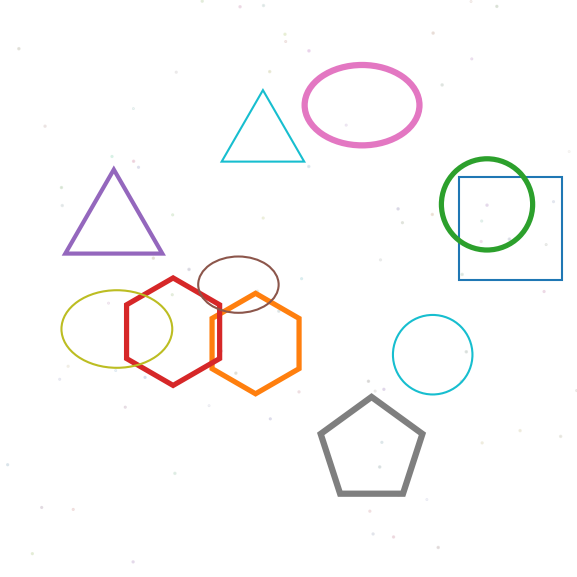[{"shape": "square", "thickness": 1, "radius": 0.45, "center": [0.883, 0.604]}, {"shape": "hexagon", "thickness": 2.5, "radius": 0.43, "center": [0.443, 0.404]}, {"shape": "circle", "thickness": 2.5, "radius": 0.39, "center": [0.843, 0.645]}, {"shape": "hexagon", "thickness": 2.5, "radius": 0.47, "center": [0.3, 0.425]}, {"shape": "triangle", "thickness": 2, "radius": 0.48, "center": [0.197, 0.609]}, {"shape": "oval", "thickness": 1, "radius": 0.35, "center": [0.413, 0.506]}, {"shape": "oval", "thickness": 3, "radius": 0.5, "center": [0.627, 0.817]}, {"shape": "pentagon", "thickness": 3, "radius": 0.46, "center": [0.643, 0.219]}, {"shape": "oval", "thickness": 1, "radius": 0.48, "center": [0.202, 0.429]}, {"shape": "circle", "thickness": 1, "radius": 0.34, "center": [0.749, 0.385]}, {"shape": "triangle", "thickness": 1, "radius": 0.41, "center": [0.455, 0.761]}]